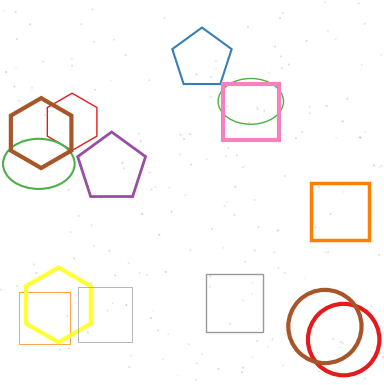[{"shape": "hexagon", "thickness": 1, "radius": 0.37, "center": [0.187, 0.684]}, {"shape": "circle", "thickness": 3, "radius": 0.46, "center": [0.893, 0.118]}, {"shape": "pentagon", "thickness": 1.5, "radius": 0.41, "center": [0.525, 0.847]}, {"shape": "oval", "thickness": 1.5, "radius": 0.47, "center": [0.101, 0.574]}, {"shape": "oval", "thickness": 1, "radius": 0.42, "center": [0.651, 0.737]}, {"shape": "pentagon", "thickness": 2, "radius": 0.46, "center": [0.29, 0.565]}, {"shape": "square", "thickness": 0.5, "radius": 0.33, "center": [0.115, 0.174]}, {"shape": "square", "thickness": 2.5, "radius": 0.37, "center": [0.883, 0.451]}, {"shape": "hexagon", "thickness": 3, "radius": 0.49, "center": [0.152, 0.208]}, {"shape": "hexagon", "thickness": 3, "radius": 0.45, "center": [0.107, 0.654]}, {"shape": "circle", "thickness": 3, "radius": 0.48, "center": [0.844, 0.152]}, {"shape": "square", "thickness": 3, "radius": 0.36, "center": [0.653, 0.708]}, {"shape": "square", "thickness": 0.5, "radius": 0.36, "center": [0.273, 0.184]}, {"shape": "square", "thickness": 1, "radius": 0.37, "center": [0.609, 0.213]}]